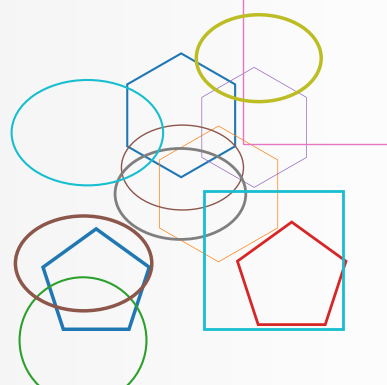[{"shape": "pentagon", "thickness": 2.5, "radius": 0.72, "center": [0.248, 0.261]}, {"shape": "hexagon", "thickness": 1.5, "radius": 0.8, "center": [0.468, 0.7]}, {"shape": "hexagon", "thickness": 0.5, "radius": 0.88, "center": [0.564, 0.496]}, {"shape": "circle", "thickness": 1.5, "radius": 0.82, "center": [0.214, 0.116]}, {"shape": "pentagon", "thickness": 2, "radius": 0.74, "center": [0.753, 0.276]}, {"shape": "hexagon", "thickness": 0.5, "radius": 0.78, "center": [0.656, 0.669]}, {"shape": "oval", "thickness": 2.5, "radius": 0.88, "center": [0.216, 0.316]}, {"shape": "oval", "thickness": 1, "radius": 0.79, "center": [0.471, 0.565]}, {"shape": "square", "thickness": 1, "radius": 0.97, "center": [0.822, 0.821]}, {"shape": "oval", "thickness": 2, "radius": 0.84, "center": [0.466, 0.496]}, {"shape": "oval", "thickness": 2.5, "radius": 0.81, "center": [0.668, 0.849]}, {"shape": "oval", "thickness": 1.5, "radius": 0.98, "center": [0.225, 0.655]}, {"shape": "square", "thickness": 2, "radius": 0.9, "center": [0.706, 0.325]}]